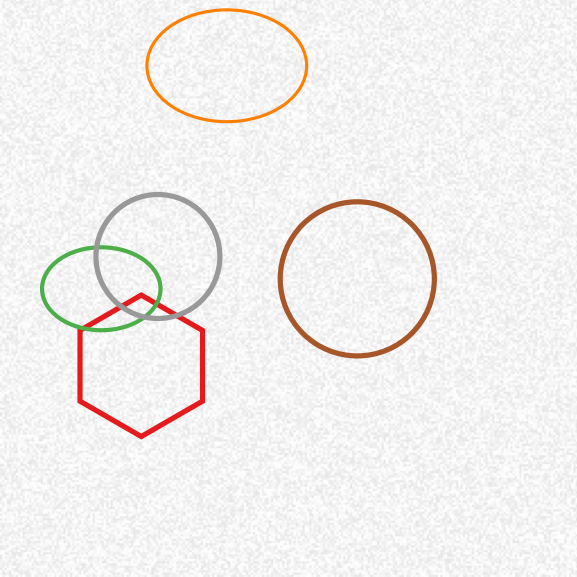[{"shape": "hexagon", "thickness": 2.5, "radius": 0.61, "center": [0.245, 0.366]}, {"shape": "oval", "thickness": 2, "radius": 0.51, "center": [0.175, 0.499]}, {"shape": "oval", "thickness": 1.5, "radius": 0.69, "center": [0.393, 0.885]}, {"shape": "circle", "thickness": 2.5, "radius": 0.67, "center": [0.619, 0.516]}, {"shape": "circle", "thickness": 2.5, "radius": 0.54, "center": [0.273, 0.555]}]